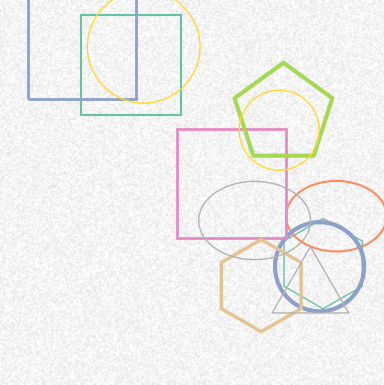[{"shape": "hexagon", "thickness": 1, "radius": 0.59, "center": [0.839, 0.315]}, {"shape": "square", "thickness": 1.5, "radius": 0.65, "center": [0.339, 0.832]}, {"shape": "oval", "thickness": 1.5, "radius": 0.65, "center": [0.873, 0.438]}, {"shape": "square", "thickness": 2, "radius": 0.7, "center": [0.214, 0.882]}, {"shape": "circle", "thickness": 3, "radius": 0.58, "center": [0.83, 0.307]}, {"shape": "square", "thickness": 2, "radius": 0.71, "center": [0.601, 0.523]}, {"shape": "pentagon", "thickness": 3, "radius": 0.67, "center": [0.736, 0.704]}, {"shape": "circle", "thickness": 1, "radius": 0.52, "center": [0.725, 0.662]}, {"shape": "circle", "thickness": 1, "radius": 0.73, "center": [0.373, 0.879]}, {"shape": "hexagon", "thickness": 2.5, "radius": 0.6, "center": [0.678, 0.258]}, {"shape": "triangle", "thickness": 1, "radius": 0.57, "center": [0.806, 0.245]}, {"shape": "oval", "thickness": 1, "radius": 0.73, "center": [0.661, 0.427]}]